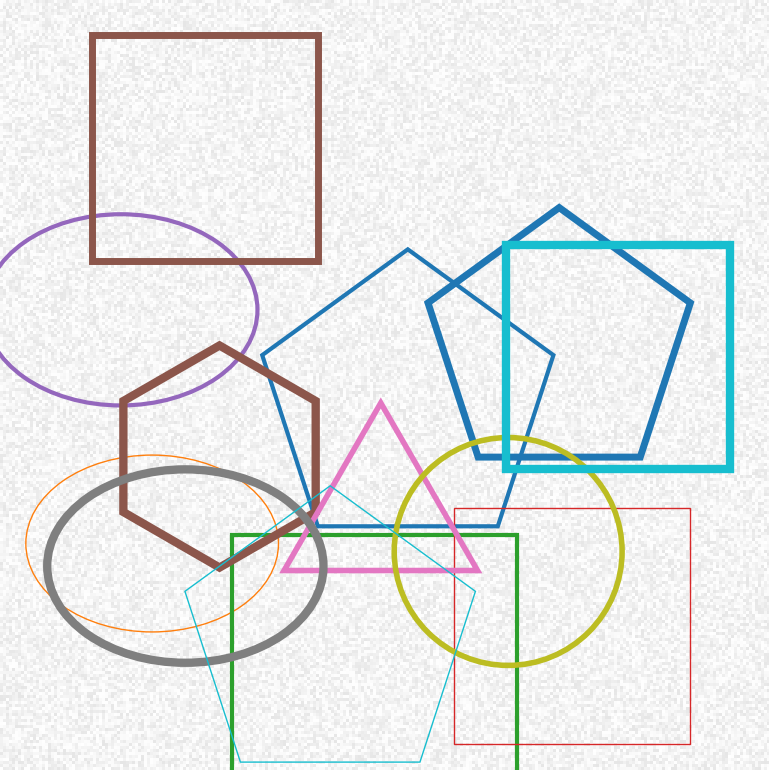[{"shape": "pentagon", "thickness": 2.5, "radius": 0.9, "center": [0.726, 0.551]}, {"shape": "pentagon", "thickness": 1.5, "radius": 0.99, "center": [0.53, 0.477]}, {"shape": "oval", "thickness": 0.5, "radius": 0.82, "center": [0.198, 0.294]}, {"shape": "square", "thickness": 1.5, "radius": 0.92, "center": [0.487, 0.12]}, {"shape": "square", "thickness": 0.5, "radius": 0.77, "center": [0.742, 0.187]}, {"shape": "oval", "thickness": 1.5, "radius": 0.89, "center": [0.157, 0.598]}, {"shape": "square", "thickness": 2.5, "radius": 0.73, "center": [0.266, 0.808]}, {"shape": "hexagon", "thickness": 3, "radius": 0.72, "center": [0.285, 0.407]}, {"shape": "triangle", "thickness": 2, "radius": 0.73, "center": [0.495, 0.332]}, {"shape": "oval", "thickness": 3, "radius": 0.9, "center": [0.241, 0.265]}, {"shape": "circle", "thickness": 2, "radius": 0.74, "center": [0.66, 0.284]}, {"shape": "square", "thickness": 3, "radius": 0.73, "center": [0.803, 0.537]}, {"shape": "pentagon", "thickness": 0.5, "radius": 0.99, "center": [0.429, 0.171]}]